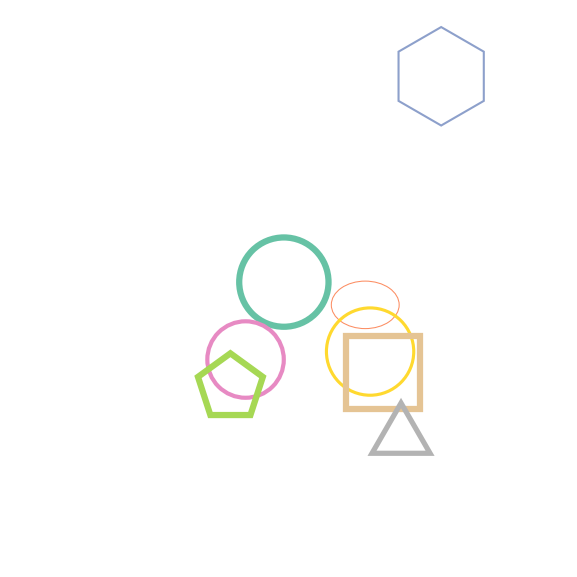[{"shape": "circle", "thickness": 3, "radius": 0.39, "center": [0.492, 0.511]}, {"shape": "oval", "thickness": 0.5, "radius": 0.29, "center": [0.632, 0.471]}, {"shape": "hexagon", "thickness": 1, "radius": 0.43, "center": [0.764, 0.867]}, {"shape": "circle", "thickness": 2, "radius": 0.33, "center": [0.425, 0.377]}, {"shape": "pentagon", "thickness": 3, "radius": 0.3, "center": [0.399, 0.328]}, {"shape": "circle", "thickness": 1.5, "radius": 0.38, "center": [0.641, 0.39]}, {"shape": "square", "thickness": 3, "radius": 0.32, "center": [0.664, 0.354]}, {"shape": "triangle", "thickness": 2.5, "radius": 0.29, "center": [0.694, 0.243]}]